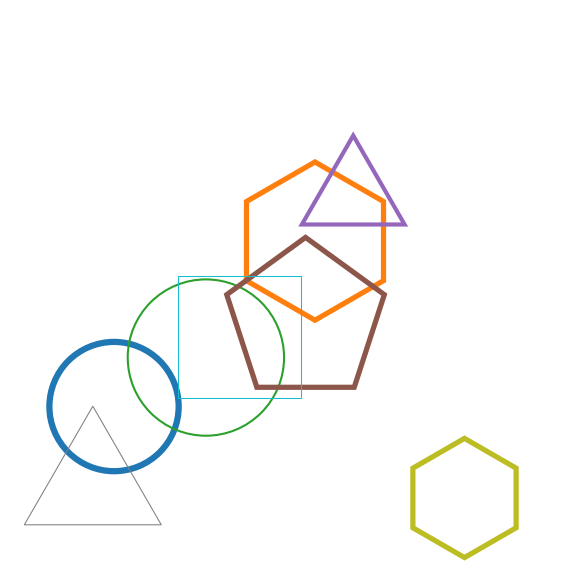[{"shape": "circle", "thickness": 3, "radius": 0.56, "center": [0.197, 0.295]}, {"shape": "hexagon", "thickness": 2.5, "radius": 0.69, "center": [0.545, 0.582]}, {"shape": "circle", "thickness": 1, "radius": 0.68, "center": [0.357, 0.38]}, {"shape": "triangle", "thickness": 2, "radius": 0.51, "center": [0.612, 0.662]}, {"shape": "pentagon", "thickness": 2.5, "radius": 0.72, "center": [0.529, 0.445]}, {"shape": "triangle", "thickness": 0.5, "radius": 0.68, "center": [0.161, 0.159]}, {"shape": "hexagon", "thickness": 2.5, "radius": 0.52, "center": [0.804, 0.137]}, {"shape": "square", "thickness": 0.5, "radius": 0.53, "center": [0.414, 0.415]}]